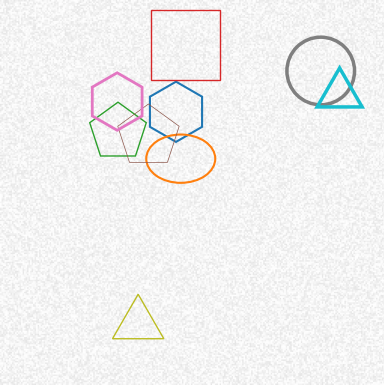[{"shape": "hexagon", "thickness": 1.5, "radius": 0.39, "center": [0.457, 0.71]}, {"shape": "oval", "thickness": 1.5, "radius": 0.45, "center": [0.47, 0.588]}, {"shape": "pentagon", "thickness": 1, "radius": 0.39, "center": [0.306, 0.657]}, {"shape": "square", "thickness": 1, "radius": 0.45, "center": [0.481, 0.883]}, {"shape": "pentagon", "thickness": 0.5, "radius": 0.42, "center": [0.386, 0.646]}, {"shape": "hexagon", "thickness": 2, "radius": 0.37, "center": [0.304, 0.736]}, {"shape": "circle", "thickness": 2.5, "radius": 0.44, "center": [0.833, 0.816]}, {"shape": "triangle", "thickness": 1, "radius": 0.38, "center": [0.359, 0.159]}, {"shape": "triangle", "thickness": 2.5, "radius": 0.34, "center": [0.882, 0.756]}]